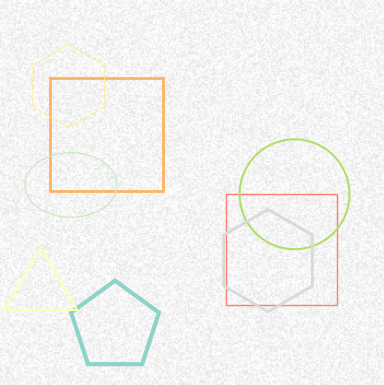[{"shape": "pentagon", "thickness": 3, "radius": 0.6, "center": [0.299, 0.151]}, {"shape": "triangle", "thickness": 1.5, "radius": 0.54, "center": [0.106, 0.249]}, {"shape": "square", "thickness": 1, "radius": 0.72, "center": [0.732, 0.352]}, {"shape": "square", "thickness": 2, "radius": 0.73, "center": [0.277, 0.651]}, {"shape": "circle", "thickness": 1.5, "radius": 0.71, "center": [0.765, 0.495]}, {"shape": "hexagon", "thickness": 2, "radius": 0.66, "center": [0.696, 0.323]}, {"shape": "oval", "thickness": 1, "radius": 0.6, "center": [0.184, 0.52]}, {"shape": "hexagon", "thickness": 0.5, "radius": 0.54, "center": [0.179, 0.776]}]